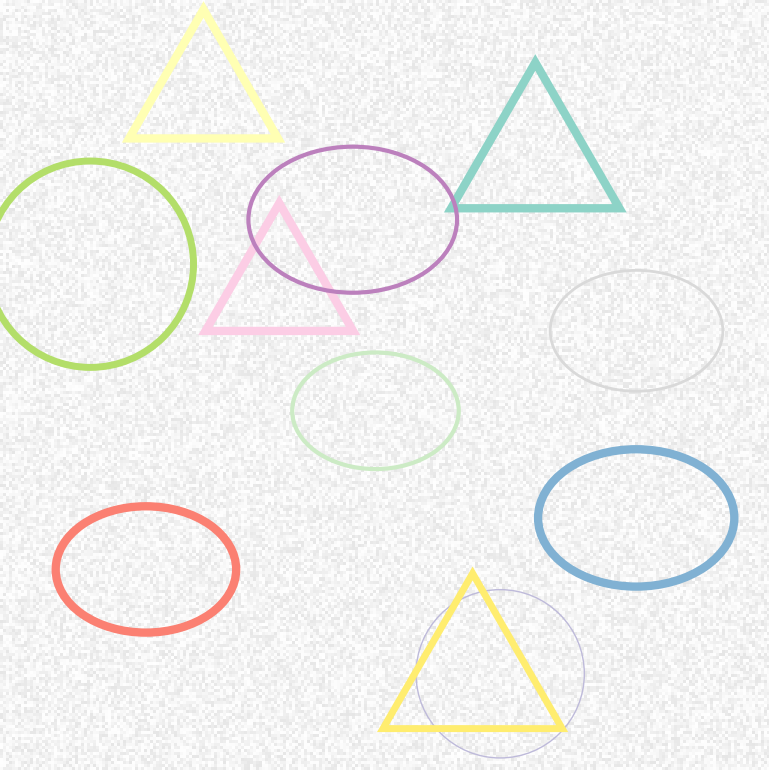[{"shape": "triangle", "thickness": 3, "radius": 0.63, "center": [0.695, 0.793]}, {"shape": "triangle", "thickness": 3, "radius": 0.56, "center": [0.264, 0.876]}, {"shape": "circle", "thickness": 0.5, "radius": 0.55, "center": [0.65, 0.125]}, {"shape": "oval", "thickness": 3, "radius": 0.59, "center": [0.19, 0.26]}, {"shape": "oval", "thickness": 3, "radius": 0.64, "center": [0.826, 0.327]}, {"shape": "circle", "thickness": 2.5, "radius": 0.67, "center": [0.117, 0.657]}, {"shape": "triangle", "thickness": 3, "radius": 0.55, "center": [0.363, 0.626]}, {"shape": "oval", "thickness": 1, "radius": 0.56, "center": [0.827, 0.57]}, {"shape": "oval", "thickness": 1.5, "radius": 0.68, "center": [0.458, 0.715]}, {"shape": "oval", "thickness": 1.5, "radius": 0.54, "center": [0.488, 0.467]}, {"shape": "triangle", "thickness": 2.5, "radius": 0.67, "center": [0.614, 0.121]}]